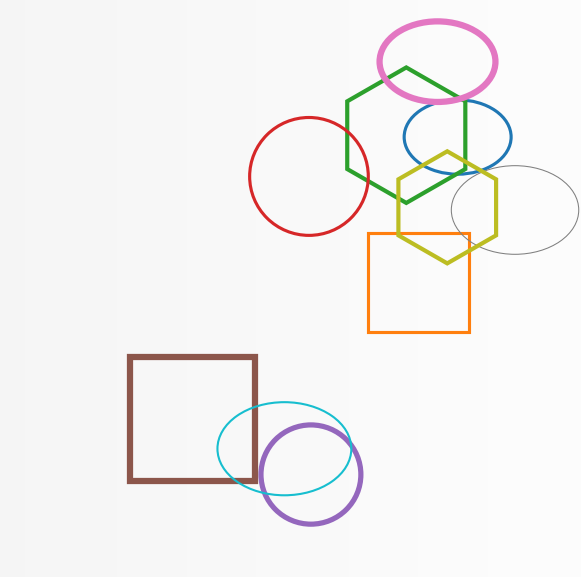[{"shape": "oval", "thickness": 1.5, "radius": 0.46, "center": [0.787, 0.762]}, {"shape": "square", "thickness": 1.5, "radius": 0.43, "center": [0.72, 0.51]}, {"shape": "hexagon", "thickness": 2, "radius": 0.59, "center": [0.699, 0.765]}, {"shape": "circle", "thickness": 1.5, "radius": 0.51, "center": [0.532, 0.694]}, {"shape": "circle", "thickness": 2.5, "radius": 0.43, "center": [0.535, 0.177]}, {"shape": "square", "thickness": 3, "radius": 0.54, "center": [0.331, 0.273]}, {"shape": "oval", "thickness": 3, "radius": 0.5, "center": [0.753, 0.892]}, {"shape": "oval", "thickness": 0.5, "radius": 0.55, "center": [0.886, 0.636]}, {"shape": "hexagon", "thickness": 2, "radius": 0.49, "center": [0.769, 0.64]}, {"shape": "oval", "thickness": 1, "radius": 0.58, "center": [0.489, 0.222]}]